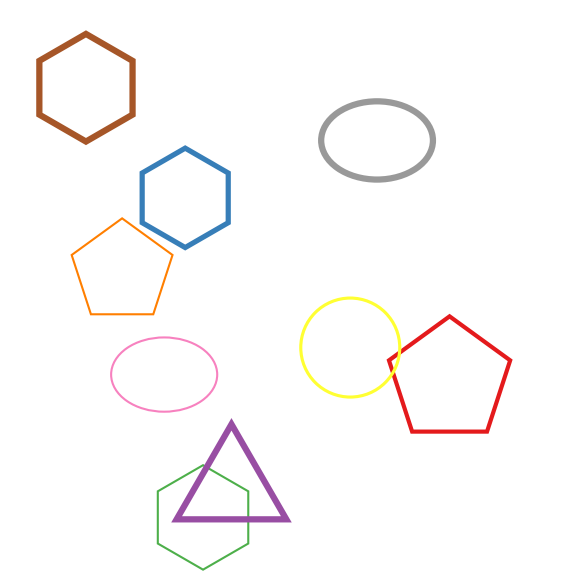[{"shape": "pentagon", "thickness": 2, "radius": 0.55, "center": [0.778, 0.341]}, {"shape": "hexagon", "thickness": 2.5, "radius": 0.43, "center": [0.321, 0.657]}, {"shape": "hexagon", "thickness": 1, "radius": 0.45, "center": [0.352, 0.103]}, {"shape": "triangle", "thickness": 3, "radius": 0.55, "center": [0.401, 0.155]}, {"shape": "pentagon", "thickness": 1, "radius": 0.46, "center": [0.211, 0.529]}, {"shape": "circle", "thickness": 1.5, "radius": 0.43, "center": [0.607, 0.397]}, {"shape": "hexagon", "thickness": 3, "radius": 0.47, "center": [0.149, 0.847]}, {"shape": "oval", "thickness": 1, "radius": 0.46, "center": [0.284, 0.351]}, {"shape": "oval", "thickness": 3, "radius": 0.48, "center": [0.653, 0.756]}]